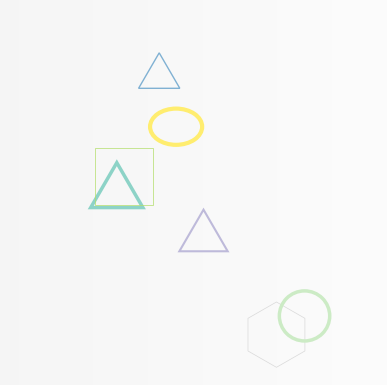[{"shape": "triangle", "thickness": 2.5, "radius": 0.39, "center": [0.301, 0.5]}, {"shape": "triangle", "thickness": 1.5, "radius": 0.36, "center": [0.525, 0.383]}, {"shape": "triangle", "thickness": 1, "radius": 0.31, "center": [0.411, 0.801]}, {"shape": "square", "thickness": 0.5, "radius": 0.37, "center": [0.32, 0.541]}, {"shape": "hexagon", "thickness": 0.5, "radius": 0.42, "center": [0.713, 0.131]}, {"shape": "circle", "thickness": 2.5, "radius": 0.32, "center": [0.786, 0.179]}, {"shape": "oval", "thickness": 3, "radius": 0.34, "center": [0.454, 0.671]}]